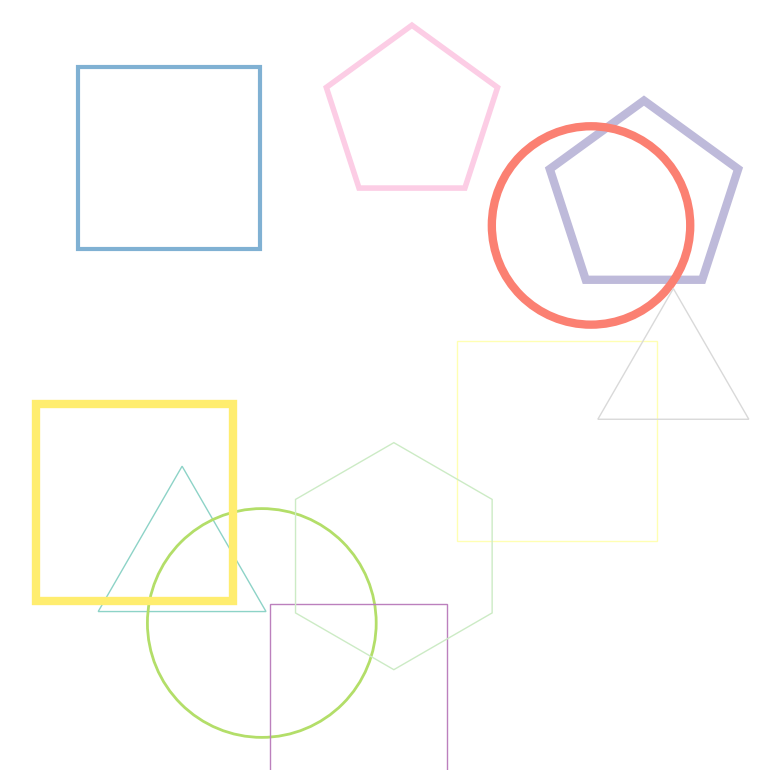[{"shape": "triangle", "thickness": 0.5, "radius": 0.63, "center": [0.236, 0.269]}, {"shape": "square", "thickness": 0.5, "radius": 0.65, "center": [0.723, 0.428]}, {"shape": "pentagon", "thickness": 3, "radius": 0.64, "center": [0.836, 0.741]}, {"shape": "circle", "thickness": 3, "radius": 0.64, "center": [0.768, 0.707]}, {"shape": "square", "thickness": 1.5, "radius": 0.59, "center": [0.219, 0.795]}, {"shape": "circle", "thickness": 1, "radius": 0.74, "center": [0.34, 0.191]}, {"shape": "pentagon", "thickness": 2, "radius": 0.58, "center": [0.535, 0.85]}, {"shape": "triangle", "thickness": 0.5, "radius": 0.57, "center": [0.874, 0.512]}, {"shape": "square", "thickness": 0.5, "radius": 0.57, "center": [0.465, 0.1]}, {"shape": "hexagon", "thickness": 0.5, "radius": 0.74, "center": [0.511, 0.278]}, {"shape": "square", "thickness": 3, "radius": 0.64, "center": [0.174, 0.348]}]